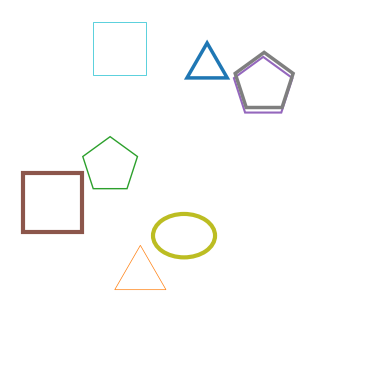[{"shape": "triangle", "thickness": 2.5, "radius": 0.3, "center": [0.538, 0.828]}, {"shape": "triangle", "thickness": 0.5, "radius": 0.38, "center": [0.365, 0.286]}, {"shape": "pentagon", "thickness": 1, "radius": 0.37, "center": [0.286, 0.57]}, {"shape": "pentagon", "thickness": 1.5, "radius": 0.4, "center": [0.684, 0.772]}, {"shape": "square", "thickness": 3, "radius": 0.39, "center": [0.137, 0.474]}, {"shape": "pentagon", "thickness": 2.5, "radius": 0.4, "center": [0.686, 0.785]}, {"shape": "oval", "thickness": 3, "radius": 0.4, "center": [0.478, 0.388]}, {"shape": "square", "thickness": 0.5, "radius": 0.34, "center": [0.309, 0.875]}]